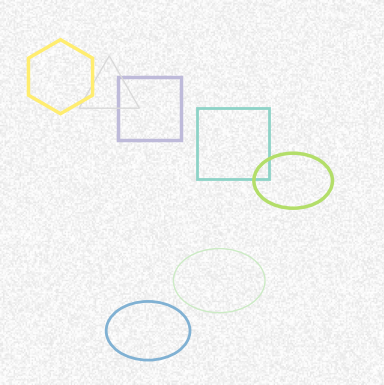[{"shape": "square", "thickness": 2, "radius": 0.46, "center": [0.605, 0.626]}, {"shape": "square", "thickness": 2.5, "radius": 0.41, "center": [0.388, 0.718]}, {"shape": "oval", "thickness": 2, "radius": 0.54, "center": [0.385, 0.141]}, {"shape": "oval", "thickness": 2.5, "radius": 0.51, "center": [0.761, 0.531]}, {"shape": "triangle", "thickness": 1, "radius": 0.45, "center": [0.284, 0.764]}, {"shape": "oval", "thickness": 1, "radius": 0.59, "center": [0.569, 0.271]}, {"shape": "hexagon", "thickness": 2.5, "radius": 0.48, "center": [0.157, 0.801]}]